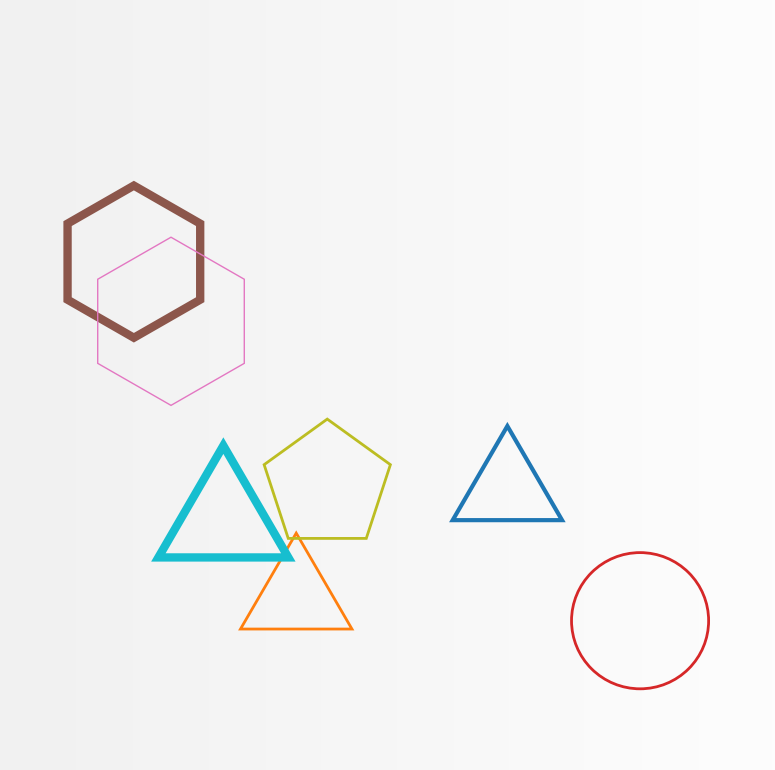[{"shape": "triangle", "thickness": 1.5, "radius": 0.41, "center": [0.655, 0.365]}, {"shape": "triangle", "thickness": 1, "radius": 0.42, "center": [0.382, 0.225]}, {"shape": "circle", "thickness": 1, "radius": 0.44, "center": [0.826, 0.194]}, {"shape": "hexagon", "thickness": 3, "radius": 0.49, "center": [0.173, 0.66]}, {"shape": "hexagon", "thickness": 0.5, "radius": 0.55, "center": [0.221, 0.583]}, {"shape": "pentagon", "thickness": 1, "radius": 0.43, "center": [0.422, 0.37]}, {"shape": "triangle", "thickness": 3, "radius": 0.48, "center": [0.288, 0.324]}]